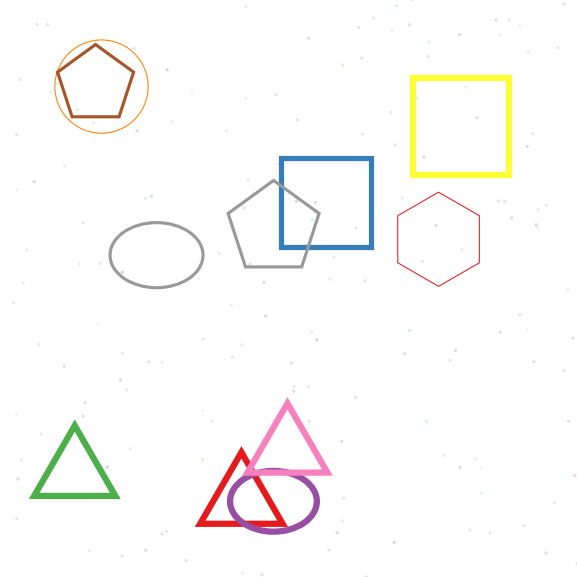[{"shape": "triangle", "thickness": 3, "radius": 0.41, "center": [0.418, 0.133]}, {"shape": "hexagon", "thickness": 0.5, "radius": 0.41, "center": [0.759, 0.585]}, {"shape": "square", "thickness": 2.5, "radius": 0.39, "center": [0.565, 0.648]}, {"shape": "triangle", "thickness": 3, "radius": 0.41, "center": [0.129, 0.181]}, {"shape": "oval", "thickness": 3, "radius": 0.38, "center": [0.474, 0.131]}, {"shape": "circle", "thickness": 0.5, "radius": 0.4, "center": [0.176, 0.849]}, {"shape": "square", "thickness": 3, "radius": 0.42, "center": [0.798, 0.78]}, {"shape": "pentagon", "thickness": 1.5, "radius": 0.35, "center": [0.166, 0.853]}, {"shape": "triangle", "thickness": 3, "radius": 0.4, "center": [0.498, 0.221]}, {"shape": "oval", "thickness": 1.5, "radius": 0.4, "center": [0.271, 0.557]}, {"shape": "pentagon", "thickness": 1.5, "radius": 0.41, "center": [0.474, 0.604]}]